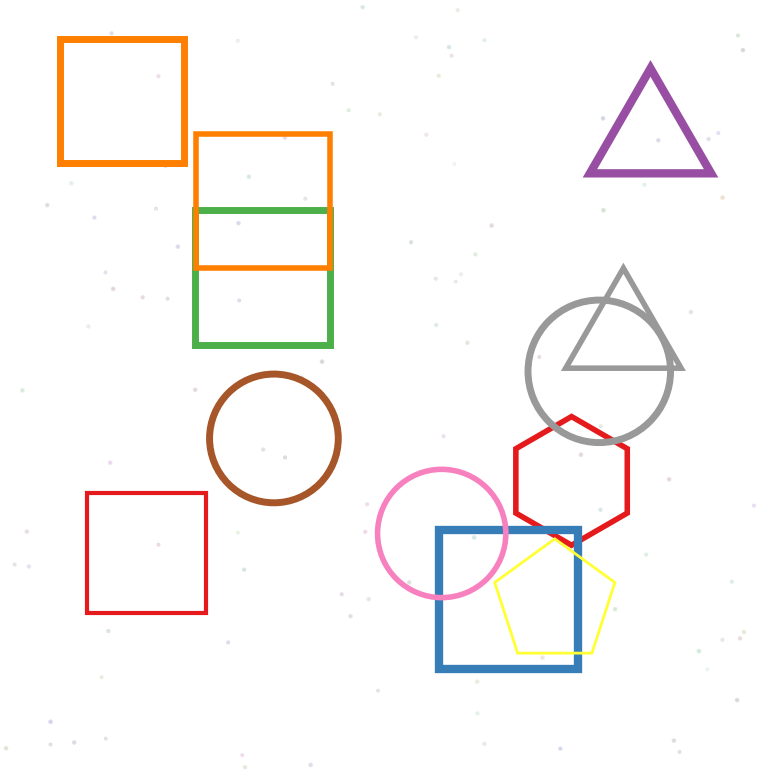[{"shape": "square", "thickness": 1.5, "radius": 0.39, "center": [0.19, 0.282]}, {"shape": "hexagon", "thickness": 2, "radius": 0.42, "center": [0.742, 0.375]}, {"shape": "square", "thickness": 3, "radius": 0.45, "center": [0.661, 0.221]}, {"shape": "square", "thickness": 2.5, "radius": 0.44, "center": [0.341, 0.64]}, {"shape": "triangle", "thickness": 3, "radius": 0.45, "center": [0.845, 0.82]}, {"shape": "square", "thickness": 2, "radius": 0.43, "center": [0.341, 0.739]}, {"shape": "square", "thickness": 2.5, "radius": 0.4, "center": [0.158, 0.869]}, {"shape": "pentagon", "thickness": 1, "radius": 0.41, "center": [0.721, 0.218]}, {"shape": "circle", "thickness": 2.5, "radius": 0.42, "center": [0.356, 0.431]}, {"shape": "circle", "thickness": 2, "radius": 0.42, "center": [0.574, 0.307]}, {"shape": "circle", "thickness": 2.5, "radius": 0.46, "center": [0.778, 0.518]}, {"shape": "triangle", "thickness": 2, "radius": 0.43, "center": [0.81, 0.565]}]